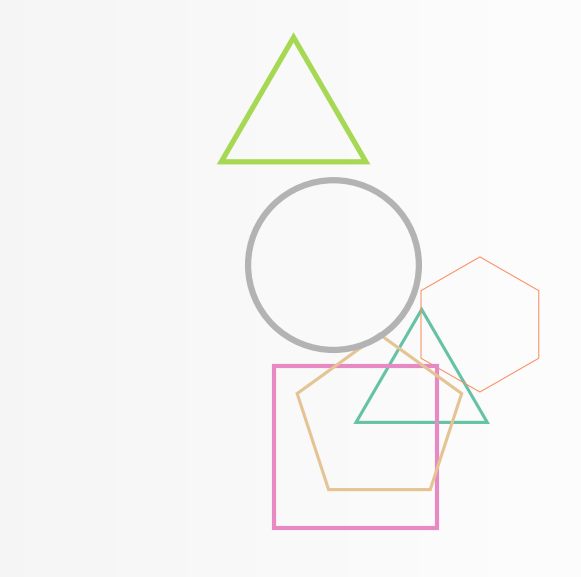[{"shape": "triangle", "thickness": 1.5, "radius": 0.65, "center": [0.725, 0.333]}, {"shape": "hexagon", "thickness": 0.5, "radius": 0.58, "center": [0.826, 0.437]}, {"shape": "square", "thickness": 2, "radius": 0.7, "center": [0.611, 0.224]}, {"shape": "triangle", "thickness": 2.5, "radius": 0.72, "center": [0.505, 0.791]}, {"shape": "pentagon", "thickness": 1.5, "radius": 0.74, "center": [0.653, 0.272]}, {"shape": "circle", "thickness": 3, "radius": 0.73, "center": [0.574, 0.54]}]